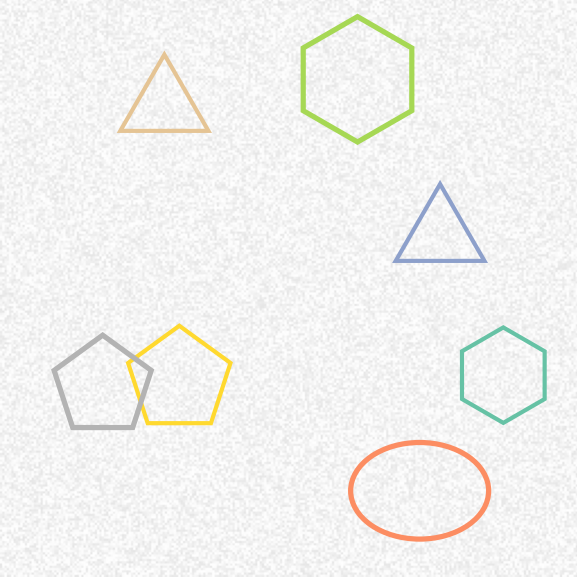[{"shape": "hexagon", "thickness": 2, "radius": 0.41, "center": [0.872, 0.35]}, {"shape": "oval", "thickness": 2.5, "radius": 0.6, "center": [0.727, 0.149]}, {"shape": "triangle", "thickness": 2, "radius": 0.44, "center": [0.762, 0.592]}, {"shape": "hexagon", "thickness": 2.5, "radius": 0.54, "center": [0.619, 0.862]}, {"shape": "pentagon", "thickness": 2, "radius": 0.47, "center": [0.31, 0.342]}, {"shape": "triangle", "thickness": 2, "radius": 0.44, "center": [0.285, 0.817]}, {"shape": "pentagon", "thickness": 2.5, "radius": 0.44, "center": [0.178, 0.33]}]